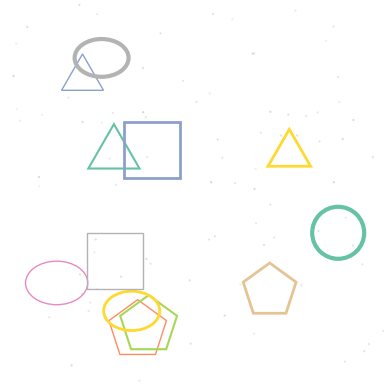[{"shape": "circle", "thickness": 3, "radius": 0.34, "center": [0.878, 0.395]}, {"shape": "triangle", "thickness": 1.5, "radius": 0.38, "center": [0.296, 0.601]}, {"shape": "pentagon", "thickness": 1, "radius": 0.39, "center": [0.358, 0.143]}, {"shape": "square", "thickness": 2, "radius": 0.36, "center": [0.395, 0.61]}, {"shape": "triangle", "thickness": 1, "radius": 0.31, "center": [0.214, 0.797]}, {"shape": "oval", "thickness": 1, "radius": 0.4, "center": [0.147, 0.265]}, {"shape": "pentagon", "thickness": 1.5, "radius": 0.39, "center": [0.386, 0.156]}, {"shape": "oval", "thickness": 2, "radius": 0.36, "center": [0.342, 0.192]}, {"shape": "triangle", "thickness": 2, "radius": 0.32, "center": [0.751, 0.6]}, {"shape": "pentagon", "thickness": 2, "radius": 0.36, "center": [0.7, 0.245]}, {"shape": "oval", "thickness": 3, "radius": 0.35, "center": [0.264, 0.85]}, {"shape": "square", "thickness": 1, "radius": 0.37, "center": [0.298, 0.321]}]